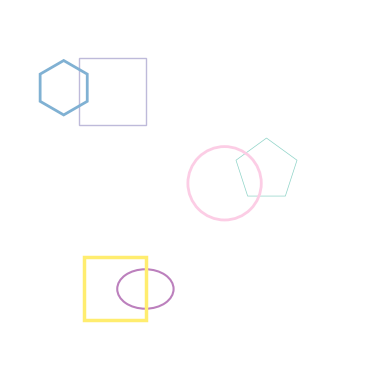[{"shape": "pentagon", "thickness": 0.5, "radius": 0.42, "center": [0.692, 0.558]}, {"shape": "square", "thickness": 1, "radius": 0.43, "center": [0.292, 0.761]}, {"shape": "hexagon", "thickness": 2, "radius": 0.35, "center": [0.165, 0.772]}, {"shape": "circle", "thickness": 2, "radius": 0.48, "center": [0.583, 0.524]}, {"shape": "oval", "thickness": 1.5, "radius": 0.37, "center": [0.378, 0.249]}, {"shape": "square", "thickness": 2.5, "radius": 0.41, "center": [0.299, 0.251]}]